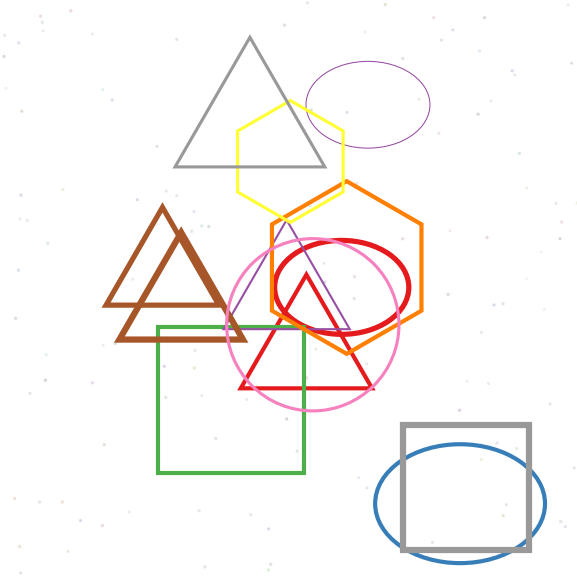[{"shape": "oval", "thickness": 2.5, "radius": 0.58, "center": [0.592, 0.502]}, {"shape": "triangle", "thickness": 2, "radius": 0.66, "center": [0.531, 0.392]}, {"shape": "oval", "thickness": 2, "radius": 0.74, "center": [0.797, 0.127]}, {"shape": "square", "thickness": 2, "radius": 0.63, "center": [0.4, 0.306]}, {"shape": "triangle", "thickness": 1, "radius": 0.63, "center": [0.496, 0.492]}, {"shape": "oval", "thickness": 0.5, "radius": 0.54, "center": [0.637, 0.818]}, {"shape": "hexagon", "thickness": 2, "radius": 0.75, "center": [0.6, 0.536]}, {"shape": "hexagon", "thickness": 1.5, "radius": 0.53, "center": [0.503, 0.72]}, {"shape": "triangle", "thickness": 3, "radius": 0.62, "center": [0.314, 0.473]}, {"shape": "triangle", "thickness": 2.5, "radius": 0.56, "center": [0.281, 0.527]}, {"shape": "circle", "thickness": 1.5, "radius": 0.75, "center": [0.542, 0.437]}, {"shape": "square", "thickness": 3, "radius": 0.54, "center": [0.807, 0.155]}, {"shape": "triangle", "thickness": 1.5, "radius": 0.75, "center": [0.433, 0.785]}]